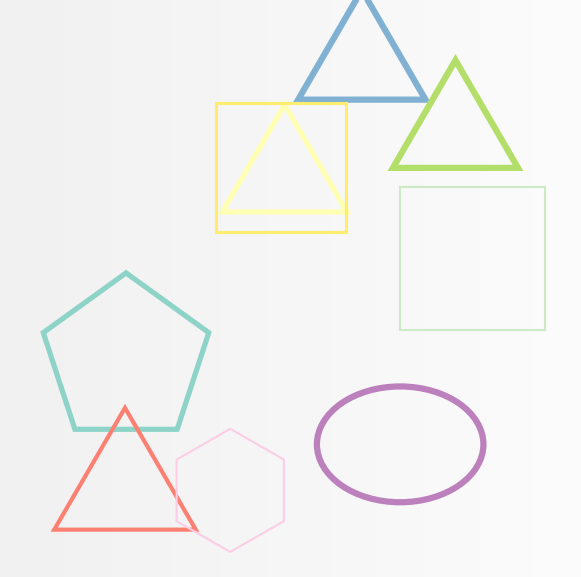[{"shape": "pentagon", "thickness": 2.5, "radius": 0.75, "center": [0.217, 0.377]}, {"shape": "triangle", "thickness": 2.5, "radius": 0.62, "center": [0.49, 0.694]}, {"shape": "triangle", "thickness": 2, "radius": 0.7, "center": [0.215, 0.152]}, {"shape": "triangle", "thickness": 3, "radius": 0.63, "center": [0.623, 0.89]}, {"shape": "triangle", "thickness": 3, "radius": 0.62, "center": [0.784, 0.771]}, {"shape": "hexagon", "thickness": 1, "radius": 0.53, "center": [0.396, 0.15]}, {"shape": "oval", "thickness": 3, "radius": 0.72, "center": [0.688, 0.23]}, {"shape": "square", "thickness": 1, "radius": 0.62, "center": [0.813, 0.551]}, {"shape": "square", "thickness": 1.5, "radius": 0.56, "center": [0.483, 0.709]}]